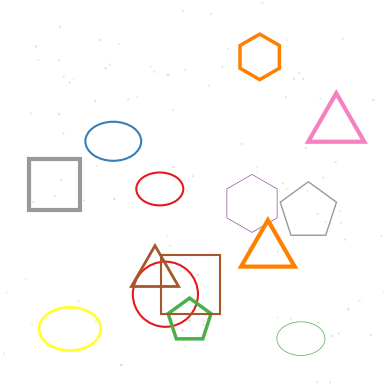[{"shape": "oval", "thickness": 1.5, "radius": 0.31, "center": [0.415, 0.509]}, {"shape": "circle", "thickness": 1.5, "radius": 0.42, "center": [0.43, 0.236]}, {"shape": "oval", "thickness": 1.5, "radius": 0.36, "center": [0.294, 0.633]}, {"shape": "pentagon", "thickness": 2.5, "radius": 0.29, "center": [0.492, 0.167]}, {"shape": "oval", "thickness": 0.5, "radius": 0.31, "center": [0.782, 0.12]}, {"shape": "hexagon", "thickness": 0.5, "radius": 0.38, "center": [0.655, 0.472]}, {"shape": "hexagon", "thickness": 2.5, "radius": 0.3, "center": [0.675, 0.852]}, {"shape": "triangle", "thickness": 3, "radius": 0.4, "center": [0.696, 0.348]}, {"shape": "oval", "thickness": 2, "radius": 0.4, "center": [0.182, 0.146]}, {"shape": "square", "thickness": 1.5, "radius": 0.38, "center": [0.495, 0.261]}, {"shape": "triangle", "thickness": 2, "radius": 0.35, "center": [0.403, 0.291]}, {"shape": "triangle", "thickness": 3, "radius": 0.42, "center": [0.873, 0.674]}, {"shape": "square", "thickness": 3, "radius": 0.33, "center": [0.141, 0.522]}, {"shape": "pentagon", "thickness": 1, "radius": 0.38, "center": [0.801, 0.451]}]